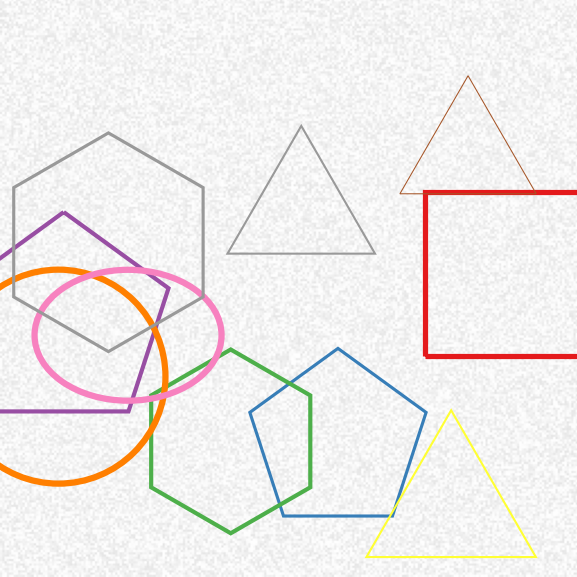[{"shape": "square", "thickness": 2.5, "radius": 0.71, "center": [0.878, 0.525]}, {"shape": "pentagon", "thickness": 1.5, "radius": 0.8, "center": [0.585, 0.235]}, {"shape": "hexagon", "thickness": 2, "radius": 0.8, "center": [0.4, 0.235]}, {"shape": "pentagon", "thickness": 2, "radius": 0.95, "center": [0.11, 0.441]}, {"shape": "circle", "thickness": 3, "radius": 0.93, "center": [0.101, 0.347]}, {"shape": "triangle", "thickness": 1, "radius": 0.85, "center": [0.781, 0.119]}, {"shape": "triangle", "thickness": 0.5, "radius": 0.68, "center": [0.81, 0.732]}, {"shape": "oval", "thickness": 3, "radius": 0.81, "center": [0.222, 0.419]}, {"shape": "hexagon", "thickness": 1.5, "radius": 0.95, "center": [0.188, 0.58]}, {"shape": "triangle", "thickness": 1, "radius": 0.74, "center": [0.522, 0.634]}]